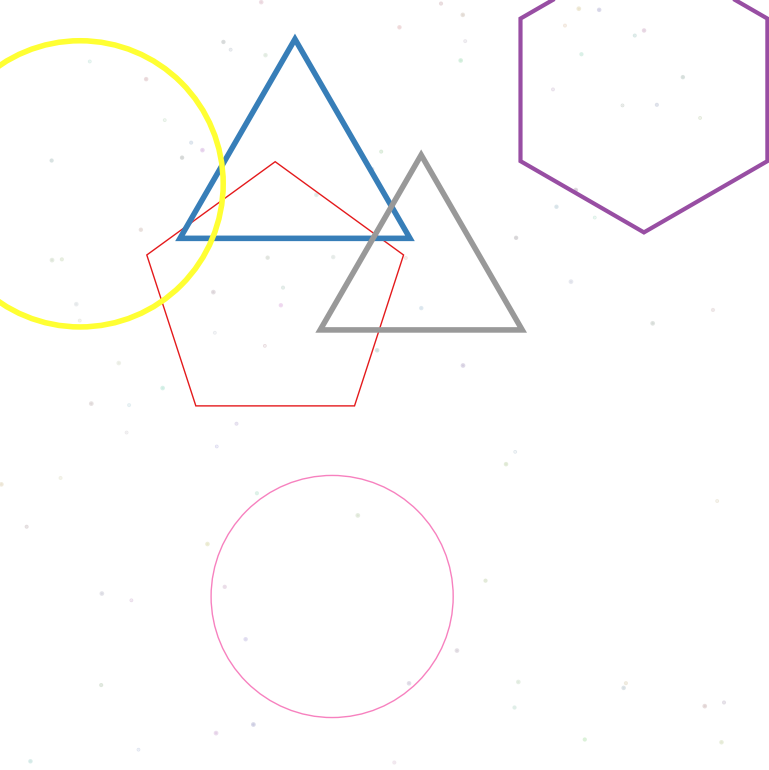[{"shape": "pentagon", "thickness": 0.5, "radius": 0.88, "center": [0.357, 0.615]}, {"shape": "triangle", "thickness": 2, "radius": 0.86, "center": [0.383, 0.777]}, {"shape": "hexagon", "thickness": 1.5, "radius": 0.93, "center": [0.836, 0.883]}, {"shape": "circle", "thickness": 2, "radius": 0.93, "center": [0.104, 0.761]}, {"shape": "circle", "thickness": 0.5, "radius": 0.79, "center": [0.431, 0.225]}, {"shape": "triangle", "thickness": 2, "radius": 0.76, "center": [0.547, 0.647]}]